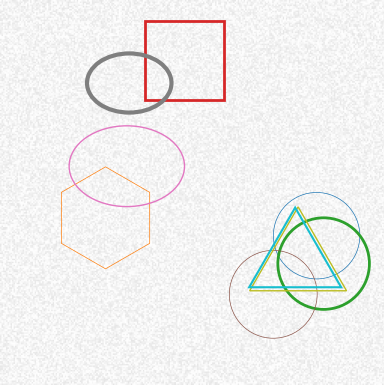[{"shape": "circle", "thickness": 0.5, "radius": 0.56, "center": [0.822, 0.388]}, {"shape": "hexagon", "thickness": 0.5, "radius": 0.66, "center": [0.274, 0.434]}, {"shape": "circle", "thickness": 2, "radius": 0.59, "center": [0.841, 0.315]}, {"shape": "square", "thickness": 2, "radius": 0.51, "center": [0.479, 0.844]}, {"shape": "circle", "thickness": 0.5, "radius": 0.57, "center": [0.71, 0.236]}, {"shape": "oval", "thickness": 1, "radius": 0.75, "center": [0.329, 0.568]}, {"shape": "oval", "thickness": 3, "radius": 0.55, "center": [0.336, 0.784]}, {"shape": "triangle", "thickness": 1, "radius": 0.73, "center": [0.774, 0.317]}, {"shape": "triangle", "thickness": 1.5, "radius": 0.69, "center": [0.767, 0.323]}]